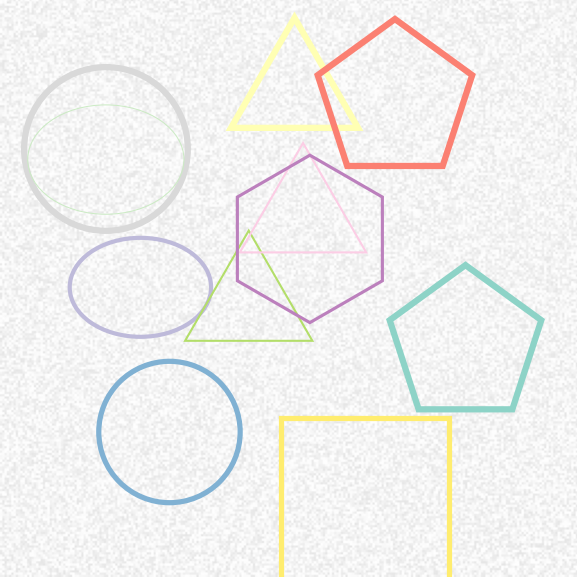[{"shape": "pentagon", "thickness": 3, "radius": 0.69, "center": [0.806, 0.402]}, {"shape": "triangle", "thickness": 3, "radius": 0.64, "center": [0.51, 0.841]}, {"shape": "oval", "thickness": 2, "radius": 0.61, "center": [0.243, 0.502]}, {"shape": "pentagon", "thickness": 3, "radius": 0.7, "center": [0.684, 0.826]}, {"shape": "circle", "thickness": 2.5, "radius": 0.61, "center": [0.293, 0.251]}, {"shape": "triangle", "thickness": 1, "radius": 0.64, "center": [0.431, 0.473]}, {"shape": "triangle", "thickness": 1, "radius": 0.63, "center": [0.525, 0.625]}, {"shape": "circle", "thickness": 3, "radius": 0.71, "center": [0.183, 0.741]}, {"shape": "hexagon", "thickness": 1.5, "radius": 0.72, "center": [0.537, 0.585]}, {"shape": "oval", "thickness": 0.5, "radius": 0.68, "center": [0.183, 0.723]}, {"shape": "square", "thickness": 2.5, "radius": 0.73, "center": [0.632, 0.129]}]